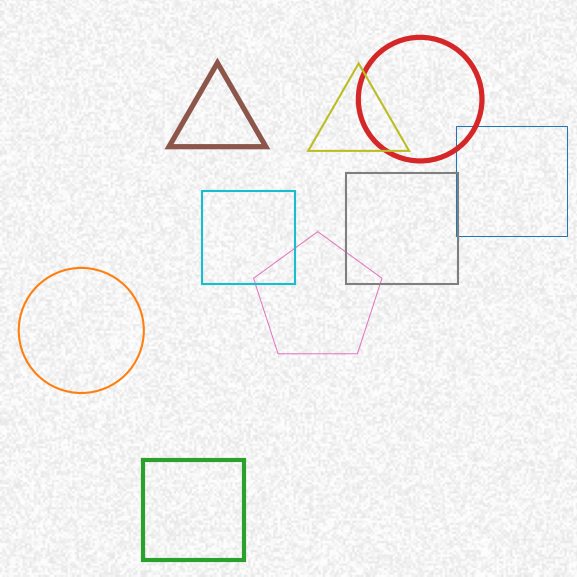[{"shape": "square", "thickness": 0.5, "radius": 0.48, "center": [0.886, 0.686]}, {"shape": "circle", "thickness": 1, "radius": 0.54, "center": [0.141, 0.427]}, {"shape": "square", "thickness": 2, "radius": 0.44, "center": [0.335, 0.116]}, {"shape": "circle", "thickness": 2.5, "radius": 0.54, "center": [0.728, 0.827]}, {"shape": "triangle", "thickness": 2.5, "radius": 0.48, "center": [0.377, 0.794]}, {"shape": "pentagon", "thickness": 0.5, "radius": 0.58, "center": [0.55, 0.481]}, {"shape": "square", "thickness": 1, "radius": 0.48, "center": [0.696, 0.603]}, {"shape": "triangle", "thickness": 1, "radius": 0.5, "center": [0.621, 0.788]}, {"shape": "square", "thickness": 1, "radius": 0.4, "center": [0.43, 0.588]}]